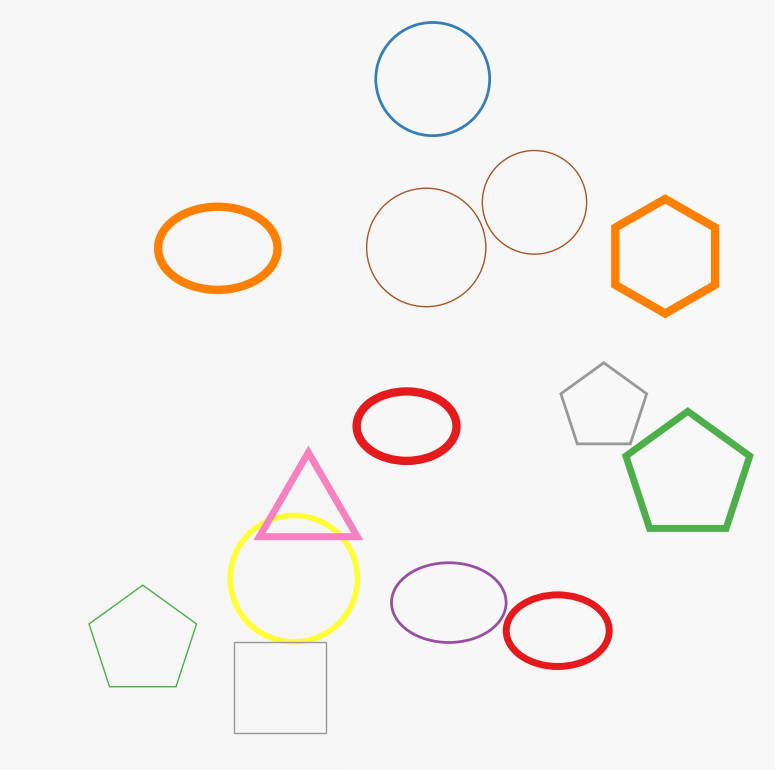[{"shape": "oval", "thickness": 3, "radius": 0.32, "center": [0.525, 0.447]}, {"shape": "oval", "thickness": 2.5, "radius": 0.33, "center": [0.72, 0.181]}, {"shape": "circle", "thickness": 1, "radius": 0.37, "center": [0.558, 0.897]}, {"shape": "pentagon", "thickness": 2.5, "radius": 0.42, "center": [0.888, 0.382]}, {"shape": "pentagon", "thickness": 0.5, "radius": 0.36, "center": [0.184, 0.167]}, {"shape": "oval", "thickness": 1, "radius": 0.37, "center": [0.579, 0.217]}, {"shape": "oval", "thickness": 3, "radius": 0.39, "center": [0.281, 0.678]}, {"shape": "hexagon", "thickness": 3, "radius": 0.37, "center": [0.858, 0.667]}, {"shape": "circle", "thickness": 2, "radius": 0.41, "center": [0.379, 0.248]}, {"shape": "circle", "thickness": 0.5, "radius": 0.34, "center": [0.69, 0.737]}, {"shape": "circle", "thickness": 0.5, "radius": 0.38, "center": [0.55, 0.679]}, {"shape": "triangle", "thickness": 2.5, "radius": 0.36, "center": [0.398, 0.339]}, {"shape": "pentagon", "thickness": 1, "radius": 0.29, "center": [0.779, 0.471]}, {"shape": "square", "thickness": 0.5, "radius": 0.3, "center": [0.361, 0.107]}]